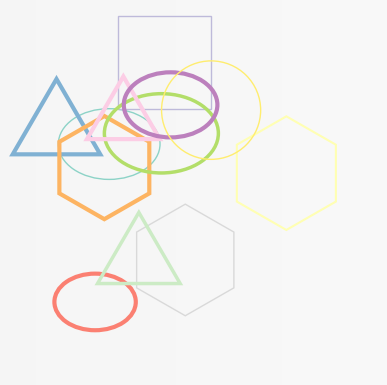[{"shape": "oval", "thickness": 1, "radius": 0.66, "center": [0.282, 0.626]}, {"shape": "hexagon", "thickness": 1.5, "radius": 0.74, "center": [0.739, 0.55]}, {"shape": "square", "thickness": 1, "radius": 0.6, "center": [0.423, 0.838]}, {"shape": "oval", "thickness": 3, "radius": 0.53, "center": [0.245, 0.216]}, {"shape": "triangle", "thickness": 3, "radius": 0.65, "center": [0.146, 0.664]}, {"shape": "hexagon", "thickness": 3, "radius": 0.67, "center": [0.269, 0.565]}, {"shape": "oval", "thickness": 2.5, "radius": 0.74, "center": [0.416, 0.654]}, {"shape": "triangle", "thickness": 3, "radius": 0.54, "center": [0.318, 0.693]}, {"shape": "hexagon", "thickness": 1, "radius": 0.72, "center": [0.478, 0.325]}, {"shape": "oval", "thickness": 3, "radius": 0.6, "center": [0.44, 0.728]}, {"shape": "triangle", "thickness": 2.5, "radius": 0.62, "center": [0.358, 0.325]}, {"shape": "circle", "thickness": 1, "radius": 0.64, "center": [0.545, 0.714]}]